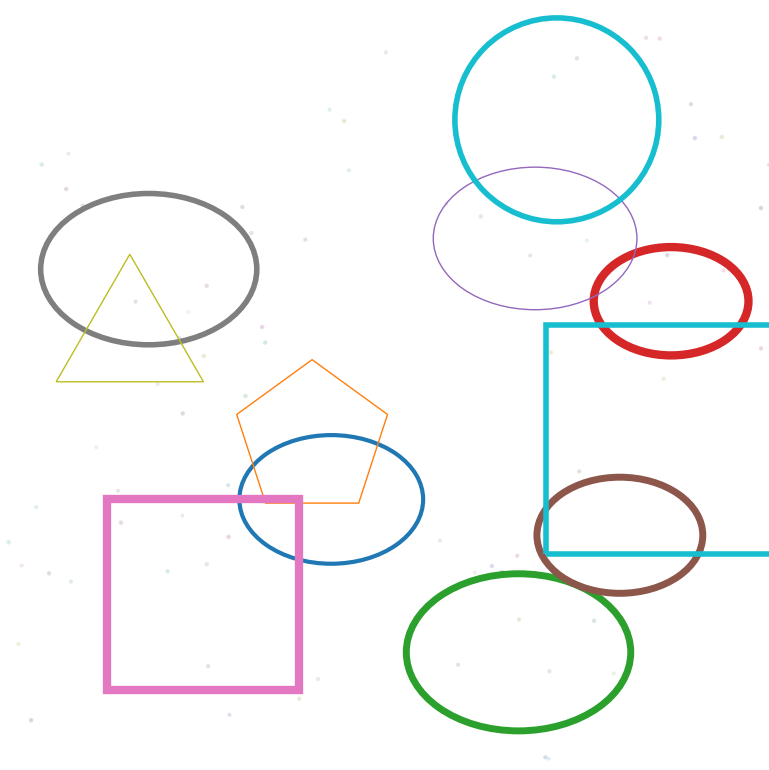[{"shape": "oval", "thickness": 1.5, "radius": 0.6, "center": [0.43, 0.351]}, {"shape": "pentagon", "thickness": 0.5, "radius": 0.51, "center": [0.405, 0.43]}, {"shape": "oval", "thickness": 2.5, "radius": 0.73, "center": [0.673, 0.153]}, {"shape": "oval", "thickness": 3, "radius": 0.5, "center": [0.872, 0.609]}, {"shape": "oval", "thickness": 0.5, "radius": 0.66, "center": [0.695, 0.69]}, {"shape": "oval", "thickness": 2.5, "radius": 0.54, "center": [0.805, 0.305]}, {"shape": "square", "thickness": 3, "radius": 0.62, "center": [0.264, 0.228]}, {"shape": "oval", "thickness": 2, "radius": 0.7, "center": [0.193, 0.65]}, {"shape": "triangle", "thickness": 0.5, "radius": 0.55, "center": [0.169, 0.559]}, {"shape": "square", "thickness": 2, "radius": 0.75, "center": [0.858, 0.429]}, {"shape": "circle", "thickness": 2, "radius": 0.66, "center": [0.723, 0.844]}]